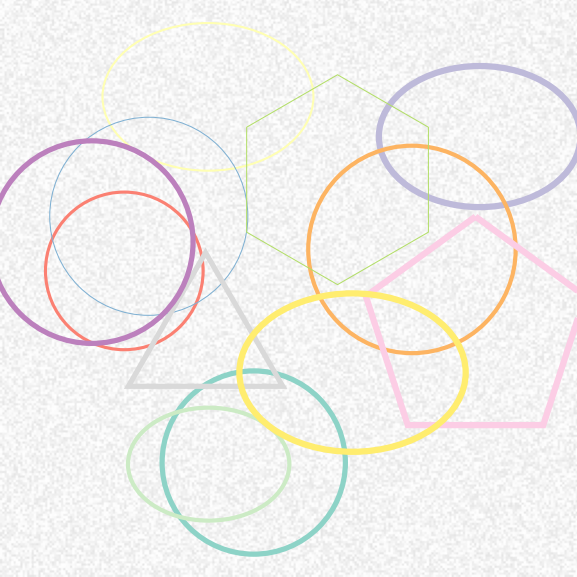[{"shape": "circle", "thickness": 2.5, "radius": 0.79, "center": [0.439, 0.198]}, {"shape": "oval", "thickness": 1, "radius": 0.91, "center": [0.36, 0.831]}, {"shape": "oval", "thickness": 3, "radius": 0.87, "center": [0.831, 0.763]}, {"shape": "circle", "thickness": 1.5, "radius": 0.68, "center": [0.215, 0.53]}, {"shape": "circle", "thickness": 0.5, "radius": 0.86, "center": [0.258, 0.625]}, {"shape": "circle", "thickness": 2, "radius": 0.9, "center": [0.713, 0.567]}, {"shape": "hexagon", "thickness": 0.5, "radius": 0.91, "center": [0.584, 0.688]}, {"shape": "pentagon", "thickness": 3, "radius": 1.0, "center": [0.823, 0.425]}, {"shape": "triangle", "thickness": 2.5, "radius": 0.77, "center": [0.356, 0.407]}, {"shape": "circle", "thickness": 2.5, "radius": 0.88, "center": [0.159, 0.58]}, {"shape": "oval", "thickness": 2, "radius": 0.7, "center": [0.361, 0.195]}, {"shape": "oval", "thickness": 3, "radius": 0.98, "center": [0.61, 0.354]}]